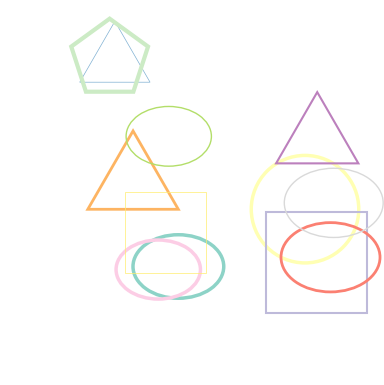[{"shape": "oval", "thickness": 2.5, "radius": 0.59, "center": [0.463, 0.308]}, {"shape": "circle", "thickness": 2.5, "radius": 0.7, "center": [0.792, 0.457]}, {"shape": "square", "thickness": 1.5, "radius": 0.65, "center": [0.822, 0.318]}, {"shape": "oval", "thickness": 2, "radius": 0.64, "center": [0.858, 0.332]}, {"shape": "triangle", "thickness": 0.5, "radius": 0.53, "center": [0.298, 0.839]}, {"shape": "triangle", "thickness": 2, "radius": 0.68, "center": [0.346, 0.524]}, {"shape": "oval", "thickness": 1, "radius": 0.55, "center": [0.438, 0.646]}, {"shape": "oval", "thickness": 2.5, "radius": 0.55, "center": [0.411, 0.3]}, {"shape": "oval", "thickness": 1, "radius": 0.64, "center": [0.867, 0.473]}, {"shape": "triangle", "thickness": 1.5, "radius": 0.62, "center": [0.824, 0.637]}, {"shape": "pentagon", "thickness": 3, "radius": 0.52, "center": [0.285, 0.847]}, {"shape": "square", "thickness": 0.5, "radius": 0.53, "center": [0.429, 0.397]}]